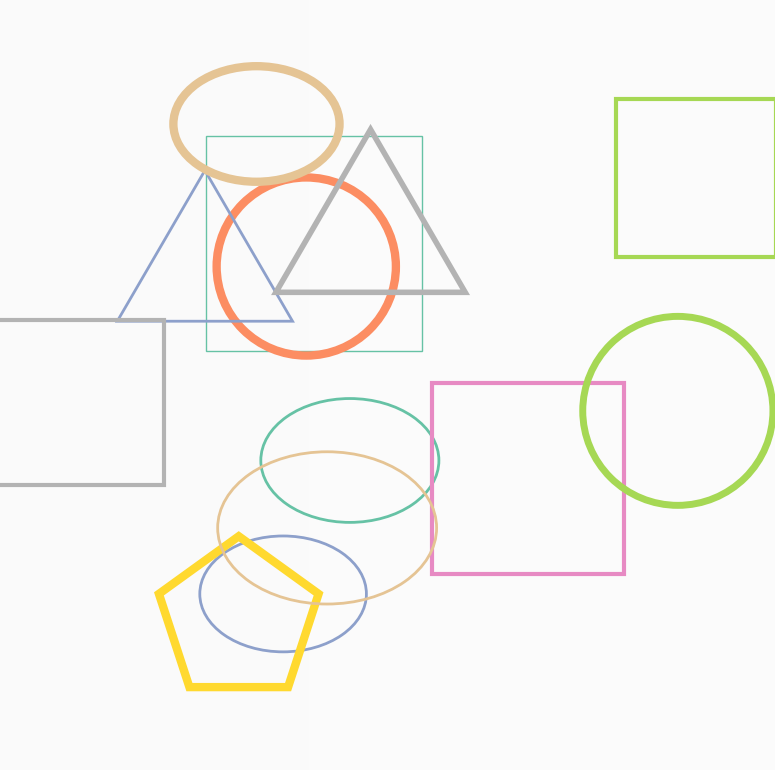[{"shape": "square", "thickness": 0.5, "radius": 0.7, "center": [0.406, 0.684]}, {"shape": "oval", "thickness": 1, "radius": 0.57, "center": [0.451, 0.402]}, {"shape": "circle", "thickness": 3, "radius": 0.58, "center": [0.395, 0.654]}, {"shape": "oval", "thickness": 1, "radius": 0.54, "center": [0.365, 0.229]}, {"shape": "triangle", "thickness": 1, "radius": 0.65, "center": [0.264, 0.648]}, {"shape": "square", "thickness": 1.5, "radius": 0.62, "center": [0.681, 0.379]}, {"shape": "circle", "thickness": 2.5, "radius": 0.61, "center": [0.875, 0.466]}, {"shape": "square", "thickness": 1.5, "radius": 0.51, "center": [0.898, 0.769]}, {"shape": "pentagon", "thickness": 3, "radius": 0.54, "center": [0.308, 0.195]}, {"shape": "oval", "thickness": 1, "radius": 0.71, "center": [0.422, 0.314]}, {"shape": "oval", "thickness": 3, "radius": 0.54, "center": [0.331, 0.839]}, {"shape": "triangle", "thickness": 2, "radius": 0.71, "center": [0.478, 0.691]}, {"shape": "square", "thickness": 1.5, "radius": 0.54, "center": [0.104, 0.477]}]